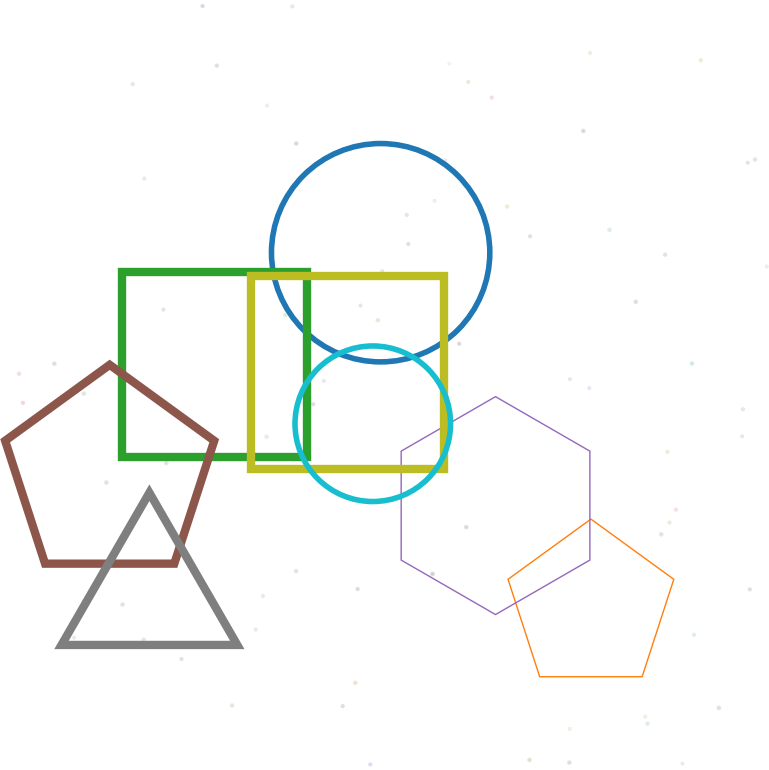[{"shape": "circle", "thickness": 2, "radius": 0.71, "center": [0.494, 0.672]}, {"shape": "pentagon", "thickness": 0.5, "radius": 0.57, "center": [0.767, 0.213]}, {"shape": "square", "thickness": 3, "radius": 0.6, "center": [0.279, 0.526]}, {"shape": "hexagon", "thickness": 0.5, "radius": 0.71, "center": [0.644, 0.343]}, {"shape": "pentagon", "thickness": 3, "radius": 0.71, "center": [0.142, 0.383]}, {"shape": "triangle", "thickness": 3, "radius": 0.66, "center": [0.194, 0.228]}, {"shape": "square", "thickness": 3, "radius": 0.63, "center": [0.451, 0.516]}, {"shape": "circle", "thickness": 2, "radius": 0.51, "center": [0.484, 0.45]}]